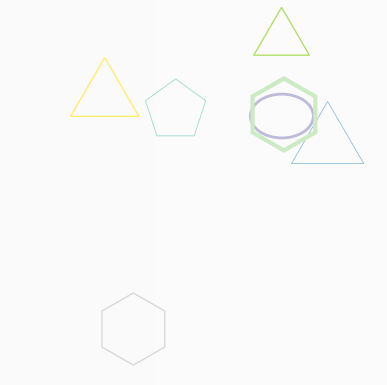[{"shape": "pentagon", "thickness": 0.5, "radius": 0.41, "center": [0.453, 0.713]}, {"shape": "oval", "thickness": 2, "radius": 0.41, "center": [0.727, 0.699]}, {"shape": "triangle", "thickness": 0.5, "radius": 0.54, "center": [0.845, 0.629]}, {"shape": "triangle", "thickness": 1, "radius": 0.41, "center": [0.727, 0.898]}, {"shape": "hexagon", "thickness": 1, "radius": 0.47, "center": [0.344, 0.145]}, {"shape": "hexagon", "thickness": 3, "radius": 0.47, "center": [0.733, 0.703]}, {"shape": "triangle", "thickness": 1, "radius": 0.51, "center": [0.27, 0.749]}]